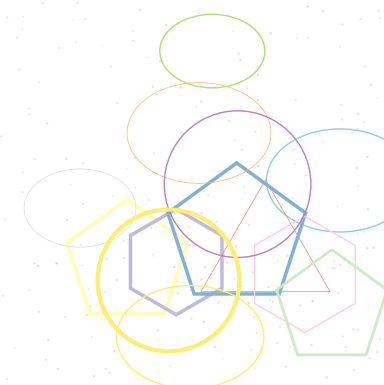[{"shape": "oval", "thickness": 1, "radius": 0.96, "center": [0.883, 0.531]}, {"shape": "pentagon", "thickness": 2.5, "radius": 0.82, "center": [0.33, 0.318]}, {"shape": "hexagon", "thickness": 2.5, "radius": 0.69, "center": [0.458, 0.32]}, {"shape": "triangle", "thickness": 0.5, "radius": 0.97, "center": [0.69, 0.34]}, {"shape": "pentagon", "thickness": 2.5, "radius": 0.94, "center": [0.615, 0.389]}, {"shape": "oval", "thickness": 0.5, "radius": 0.93, "center": [0.517, 0.655]}, {"shape": "oval", "thickness": 1, "radius": 0.68, "center": [0.551, 0.867]}, {"shape": "hexagon", "thickness": 1, "radius": 0.75, "center": [0.792, 0.287]}, {"shape": "oval", "thickness": 0.5, "radius": 0.73, "center": [0.208, 0.46]}, {"shape": "circle", "thickness": 1, "radius": 0.95, "center": [0.617, 0.522]}, {"shape": "pentagon", "thickness": 2, "radius": 0.76, "center": [0.862, 0.2]}, {"shape": "oval", "thickness": 1, "radius": 0.96, "center": [0.494, 0.125]}, {"shape": "circle", "thickness": 3, "radius": 0.92, "center": [0.438, 0.272]}]